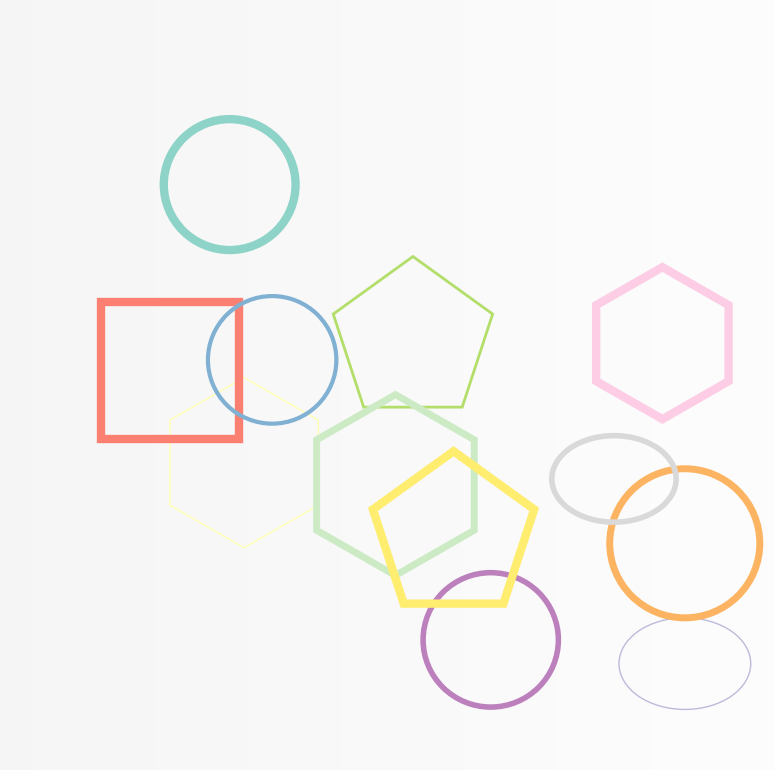[{"shape": "circle", "thickness": 3, "radius": 0.43, "center": [0.296, 0.76]}, {"shape": "hexagon", "thickness": 0.5, "radius": 0.55, "center": [0.315, 0.399]}, {"shape": "oval", "thickness": 0.5, "radius": 0.42, "center": [0.884, 0.138]}, {"shape": "square", "thickness": 3, "radius": 0.45, "center": [0.219, 0.518]}, {"shape": "circle", "thickness": 1.5, "radius": 0.41, "center": [0.351, 0.533]}, {"shape": "circle", "thickness": 2.5, "radius": 0.48, "center": [0.884, 0.294]}, {"shape": "pentagon", "thickness": 1, "radius": 0.54, "center": [0.533, 0.559]}, {"shape": "hexagon", "thickness": 3, "radius": 0.49, "center": [0.855, 0.554]}, {"shape": "oval", "thickness": 2, "radius": 0.4, "center": [0.792, 0.378]}, {"shape": "circle", "thickness": 2, "radius": 0.44, "center": [0.633, 0.169]}, {"shape": "hexagon", "thickness": 2.5, "radius": 0.59, "center": [0.51, 0.37]}, {"shape": "pentagon", "thickness": 3, "radius": 0.55, "center": [0.585, 0.305]}]